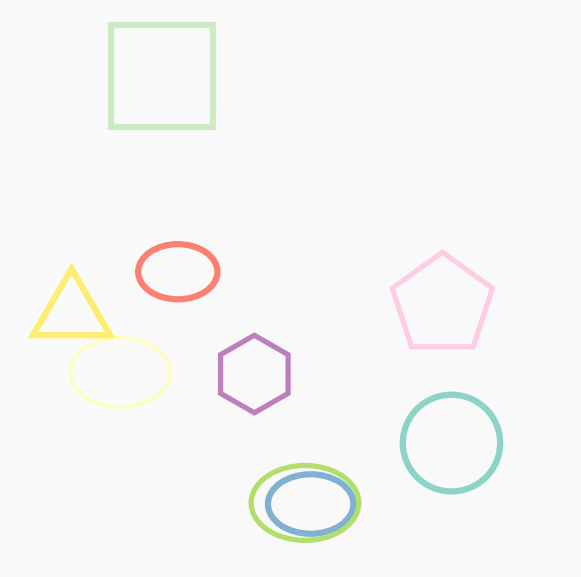[{"shape": "circle", "thickness": 3, "radius": 0.42, "center": [0.777, 0.232]}, {"shape": "oval", "thickness": 1.5, "radius": 0.43, "center": [0.207, 0.354]}, {"shape": "oval", "thickness": 3, "radius": 0.34, "center": [0.306, 0.529]}, {"shape": "oval", "thickness": 3, "radius": 0.37, "center": [0.535, 0.126]}, {"shape": "oval", "thickness": 2.5, "radius": 0.46, "center": [0.525, 0.128]}, {"shape": "pentagon", "thickness": 2.5, "radius": 0.45, "center": [0.761, 0.472]}, {"shape": "hexagon", "thickness": 2.5, "radius": 0.34, "center": [0.438, 0.351]}, {"shape": "square", "thickness": 3, "radius": 0.44, "center": [0.279, 0.868]}, {"shape": "triangle", "thickness": 3, "radius": 0.38, "center": [0.123, 0.457]}]